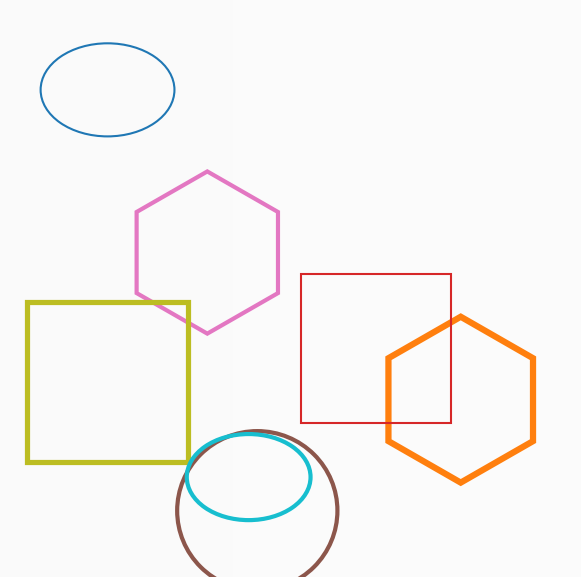[{"shape": "oval", "thickness": 1, "radius": 0.58, "center": [0.185, 0.844]}, {"shape": "hexagon", "thickness": 3, "radius": 0.72, "center": [0.793, 0.307]}, {"shape": "square", "thickness": 1, "radius": 0.64, "center": [0.647, 0.396]}, {"shape": "circle", "thickness": 2, "radius": 0.69, "center": [0.443, 0.115]}, {"shape": "hexagon", "thickness": 2, "radius": 0.7, "center": [0.357, 0.562]}, {"shape": "square", "thickness": 2.5, "radius": 0.69, "center": [0.185, 0.338]}, {"shape": "oval", "thickness": 2, "radius": 0.53, "center": [0.428, 0.173]}]